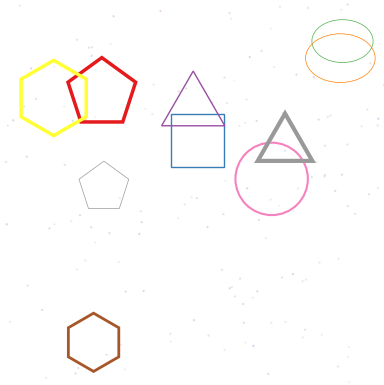[{"shape": "pentagon", "thickness": 2.5, "radius": 0.46, "center": [0.264, 0.758]}, {"shape": "square", "thickness": 1, "radius": 0.35, "center": [0.514, 0.635]}, {"shape": "oval", "thickness": 0.5, "radius": 0.4, "center": [0.89, 0.893]}, {"shape": "triangle", "thickness": 1, "radius": 0.47, "center": [0.502, 0.721]}, {"shape": "oval", "thickness": 0.5, "radius": 0.45, "center": [0.884, 0.849]}, {"shape": "hexagon", "thickness": 2.5, "radius": 0.49, "center": [0.139, 0.746]}, {"shape": "hexagon", "thickness": 2, "radius": 0.38, "center": [0.243, 0.111]}, {"shape": "circle", "thickness": 1.5, "radius": 0.47, "center": [0.706, 0.535]}, {"shape": "triangle", "thickness": 3, "radius": 0.41, "center": [0.74, 0.623]}, {"shape": "pentagon", "thickness": 0.5, "radius": 0.34, "center": [0.27, 0.513]}]